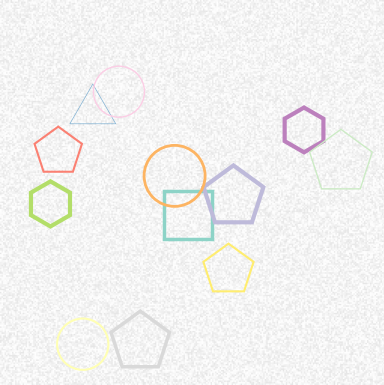[{"shape": "square", "thickness": 2.5, "radius": 0.31, "center": [0.488, 0.441]}, {"shape": "circle", "thickness": 1.5, "radius": 0.33, "center": [0.215, 0.106]}, {"shape": "pentagon", "thickness": 3, "radius": 0.41, "center": [0.606, 0.489]}, {"shape": "pentagon", "thickness": 1.5, "radius": 0.32, "center": [0.151, 0.606]}, {"shape": "triangle", "thickness": 0.5, "radius": 0.34, "center": [0.241, 0.713]}, {"shape": "circle", "thickness": 2, "radius": 0.4, "center": [0.453, 0.543]}, {"shape": "hexagon", "thickness": 3, "radius": 0.29, "center": [0.131, 0.47]}, {"shape": "circle", "thickness": 1, "radius": 0.33, "center": [0.309, 0.762]}, {"shape": "pentagon", "thickness": 2.5, "radius": 0.4, "center": [0.364, 0.112]}, {"shape": "hexagon", "thickness": 3, "radius": 0.29, "center": [0.79, 0.663]}, {"shape": "pentagon", "thickness": 1, "radius": 0.43, "center": [0.885, 0.579]}, {"shape": "pentagon", "thickness": 1.5, "radius": 0.34, "center": [0.593, 0.299]}]